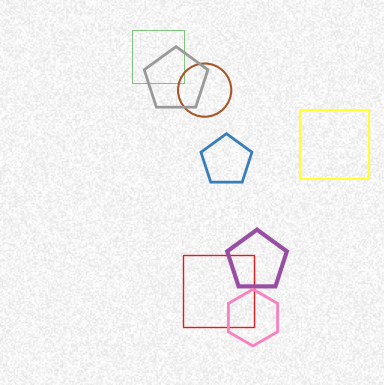[{"shape": "square", "thickness": 1, "radius": 0.46, "center": [0.568, 0.244]}, {"shape": "pentagon", "thickness": 2, "radius": 0.35, "center": [0.588, 0.583]}, {"shape": "square", "thickness": 0.5, "radius": 0.34, "center": [0.41, 0.853]}, {"shape": "pentagon", "thickness": 3, "radius": 0.41, "center": [0.668, 0.322]}, {"shape": "square", "thickness": 1.5, "radius": 0.45, "center": [0.868, 0.624]}, {"shape": "circle", "thickness": 1.5, "radius": 0.35, "center": [0.532, 0.766]}, {"shape": "hexagon", "thickness": 2, "radius": 0.37, "center": [0.657, 0.175]}, {"shape": "pentagon", "thickness": 2, "radius": 0.43, "center": [0.457, 0.792]}]